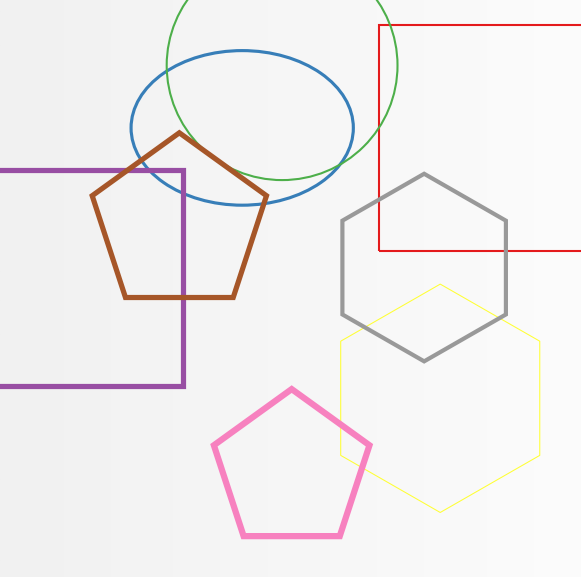[{"shape": "square", "thickness": 1, "radius": 0.98, "center": [0.848, 0.76]}, {"shape": "oval", "thickness": 1.5, "radius": 0.96, "center": [0.417, 0.778]}, {"shape": "circle", "thickness": 1, "radius": 0.99, "center": [0.485, 0.886]}, {"shape": "square", "thickness": 2.5, "radius": 0.93, "center": [0.129, 0.517]}, {"shape": "hexagon", "thickness": 0.5, "radius": 0.99, "center": [0.757, 0.309]}, {"shape": "pentagon", "thickness": 2.5, "radius": 0.79, "center": [0.309, 0.612]}, {"shape": "pentagon", "thickness": 3, "radius": 0.7, "center": [0.502, 0.185]}, {"shape": "hexagon", "thickness": 2, "radius": 0.81, "center": [0.73, 0.536]}]